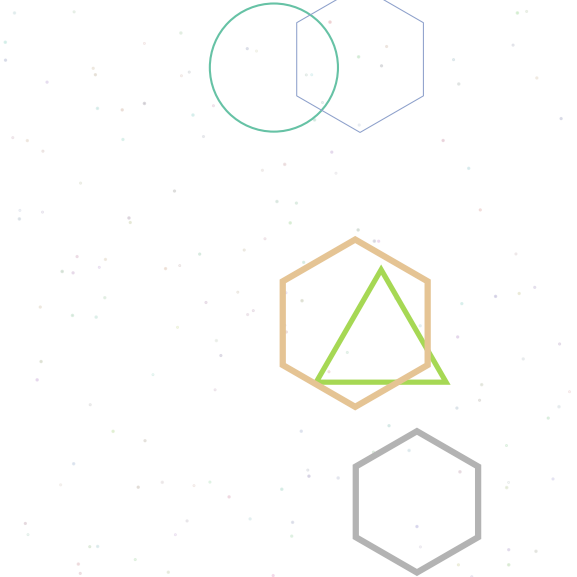[{"shape": "circle", "thickness": 1, "radius": 0.55, "center": [0.474, 0.882]}, {"shape": "hexagon", "thickness": 0.5, "radius": 0.63, "center": [0.623, 0.896]}, {"shape": "triangle", "thickness": 2.5, "radius": 0.65, "center": [0.66, 0.402]}, {"shape": "hexagon", "thickness": 3, "radius": 0.72, "center": [0.615, 0.439]}, {"shape": "hexagon", "thickness": 3, "radius": 0.61, "center": [0.722, 0.13]}]